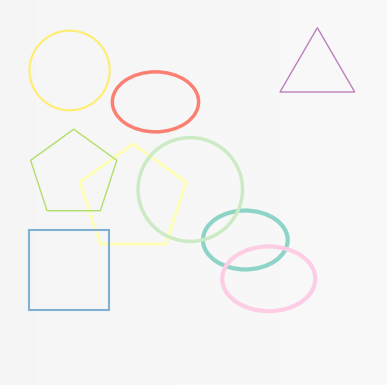[{"shape": "oval", "thickness": 3, "radius": 0.55, "center": [0.633, 0.377]}, {"shape": "pentagon", "thickness": 2, "radius": 0.72, "center": [0.343, 0.482]}, {"shape": "oval", "thickness": 2.5, "radius": 0.56, "center": [0.401, 0.735]}, {"shape": "square", "thickness": 1.5, "radius": 0.52, "center": [0.179, 0.299]}, {"shape": "pentagon", "thickness": 1, "radius": 0.58, "center": [0.19, 0.547]}, {"shape": "oval", "thickness": 3, "radius": 0.6, "center": [0.694, 0.276]}, {"shape": "triangle", "thickness": 1, "radius": 0.56, "center": [0.819, 0.817]}, {"shape": "circle", "thickness": 2.5, "radius": 0.67, "center": [0.491, 0.508]}, {"shape": "circle", "thickness": 1.5, "radius": 0.52, "center": [0.18, 0.817]}]